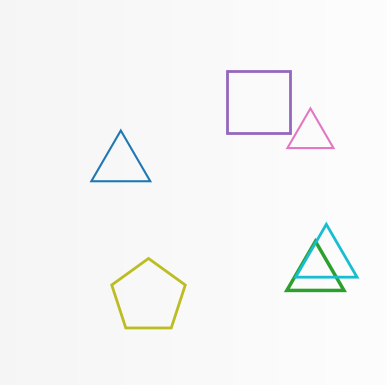[{"shape": "triangle", "thickness": 1.5, "radius": 0.44, "center": [0.312, 0.573]}, {"shape": "triangle", "thickness": 2.5, "radius": 0.43, "center": [0.814, 0.288]}, {"shape": "square", "thickness": 2, "radius": 0.41, "center": [0.666, 0.735]}, {"shape": "triangle", "thickness": 1.5, "radius": 0.34, "center": [0.801, 0.65]}, {"shape": "pentagon", "thickness": 2, "radius": 0.5, "center": [0.383, 0.229]}, {"shape": "triangle", "thickness": 2, "radius": 0.46, "center": [0.842, 0.326]}]